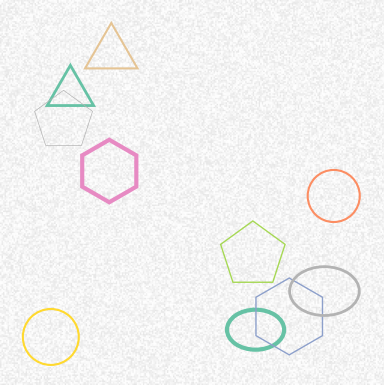[{"shape": "triangle", "thickness": 2, "radius": 0.35, "center": [0.183, 0.761]}, {"shape": "oval", "thickness": 3, "radius": 0.37, "center": [0.664, 0.144]}, {"shape": "circle", "thickness": 1.5, "radius": 0.34, "center": [0.867, 0.491]}, {"shape": "hexagon", "thickness": 1, "radius": 0.5, "center": [0.751, 0.178]}, {"shape": "hexagon", "thickness": 3, "radius": 0.41, "center": [0.284, 0.556]}, {"shape": "pentagon", "thickness": 1, "radius": 0.44, "center": [0.657, 0.338]}, {"shape": "circle", "thickness": 1.5, "radius": 0.36, "center": [0.132, 0.125]}, {"shape": "triangle", "thickness": 1.5, "radius": 0.39, "center": [0.289, 0.862]}, {"shape": "pentagon", "thickness": 0.5, "radius": 0.4, "center": [0.165, 0.686]}, {"shape": "oval", "thickness": 2, "radius": 0.45, "center": [0.843, 0.244]}]